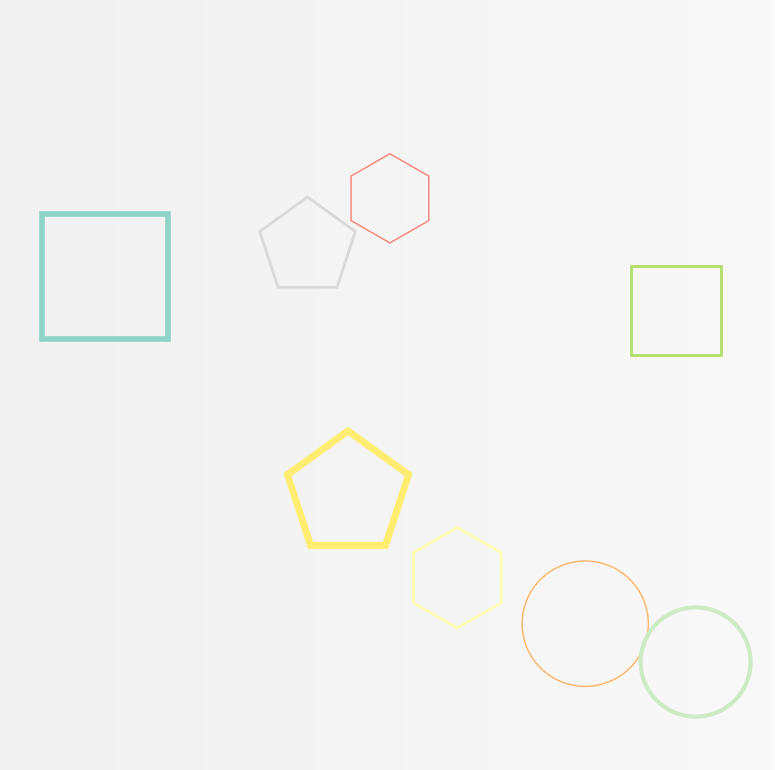[{"shape": "square", "thickness": 2, "radius": 0.41, "center": [0.136, 0.641]}, {"shape": "hexagon", "thickness": 1, "radius": 0.33, "center": [0.59, 0.25]}, {"shape": "hexagon", "thickness": 0.5, "radius": 0.29, "center": [0.503, 0.742]}, {"shape": "circle", "thickness": 0.5, "radius": 0.41, "center": [0.755, 0.19]}, {"shape": "square", "thickness": 1, "radius": 0.29, "center": [0.872, 0.597]}, {"shape": "pentagon", "thickness": 1, "radius": 0.32, "center": [0.397, 0.679]}, {"shape": "circle", "thickness": 1.5, "radius": 0.35, "center": [0.898, 0.14]}, {"shape": "pentagon", "thickness": 2.5, "radius": 0.41, "center": [0.449, 0.358]}]